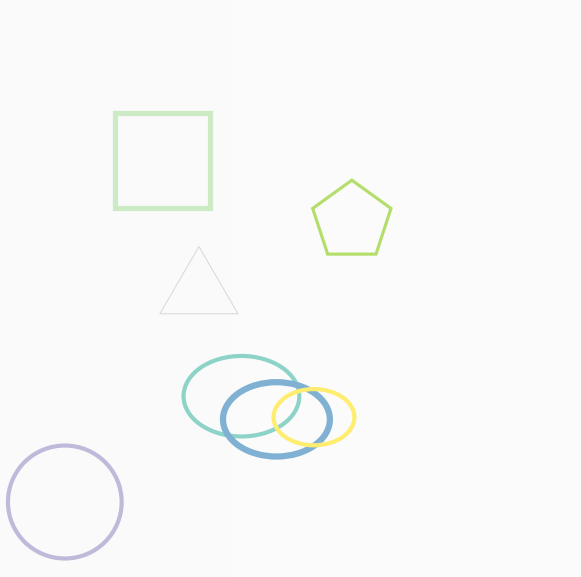[{"shape": "oval", "thickness": 2, "radius": 0.5, "center": [0.415, 0.313]}, {"shape": "circle", "thickness": 2, "radius": 0.49, "center": [0.112, 0.13]}, {"shape": "oval", "thickness": 3, "radius": 0.46, "center": [0.476, 0.273]}, {"shape": "pentagon", "thickness": 1.5, "radius": 0.35, "center": [0.605, 0.616]}, {"shape": "triangle", "thickness": 0.5, "radius": 0.39, "center": [0.342, 0.495]}, {"shape": "square", "thickness": 2.5, "radius": 0.41, "center": [0.279, 0.721]}, {"shape": "oval", "thickness": 2, "radius": 0.35, "center": [0.54, 0.277]}]